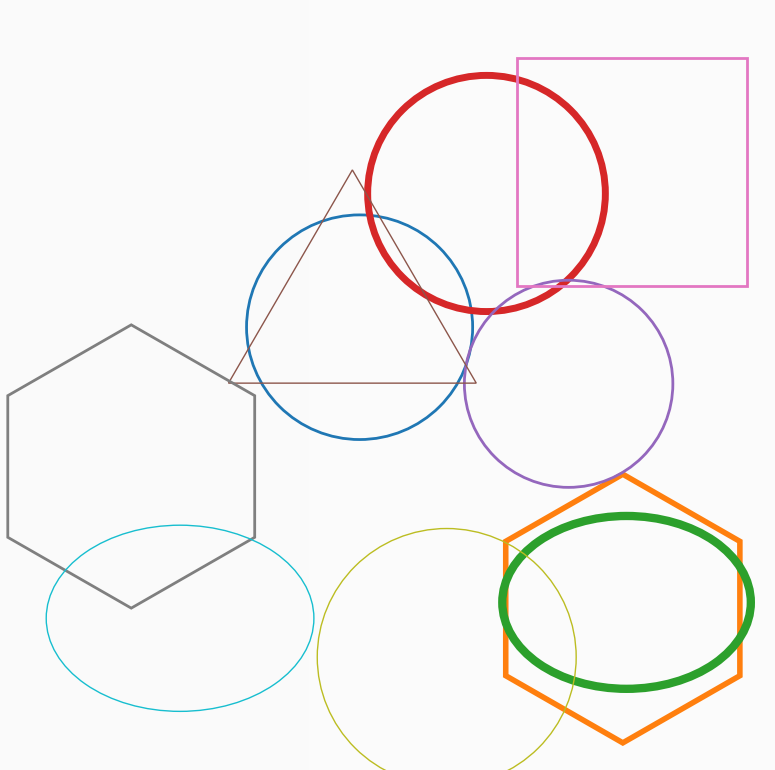[{"shape": "circle", "thickness": 1, "radius": 0.73, "center": [0.464, 0.575]}, {"shape": "hexagon", "thickness": 2, "radius": 0.87, "center": [0.804, 0.21]}, {"shape": "oval", "thickness": 3, "radius": 0.8, "center": [0.808, 0.218]}, {"shape": "circle", "thickness": 2.5, "radius": 0.77, "center": [0.628, 0.749]}, {"shape": "circle", "thickness": 1, "radius": 0.67, "center": [0.734, 0.502]}, {"shape": "triangle", "thickness": 0.5, "radius": 0.92, "center": [0.455, 0.595]}, {"shape": "square", "thickness": 1, "radius": 0.74, "center": [0.816, 0.777]}, {"shape": "hexagon", "thickness": 1, "radius": 0.92, "center": [0.169, 0.394]}, {"shape": "circle", "thickness": 0.5, "radius": 0.84, "center": [0.576, 0.147]}, {"shape": "oval", "thickness": 0.5, "radius": 0.86, "center": [0.232, 0.197]}]